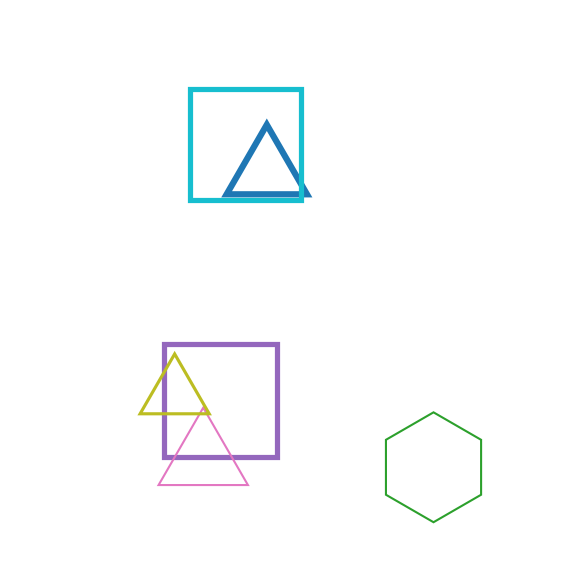[{"shape": "triangle", "thickness": 3, "radius": 0.4, "center": [0.462, 0.703]}, {"shape": "hexagon", "thickness": 1, "radius": 0.48, "center": [0.751, 0.19]}, {"shape": "square", "thickness": 2.5, "radius": 0.49, "center": [0.381, 0.306]}, {"shape": "triangle", "thickness": 1, "radius": 0.45, "center": [0.352, 0.204]}, {"shape": "triangle", "thickness": 1.5, "radius": 0.35, "center": [0.302, 0.317]}, {"shape": "square", "thickness": 2.5, "radius": 0.48, "center": [0.425, 0.749]}]